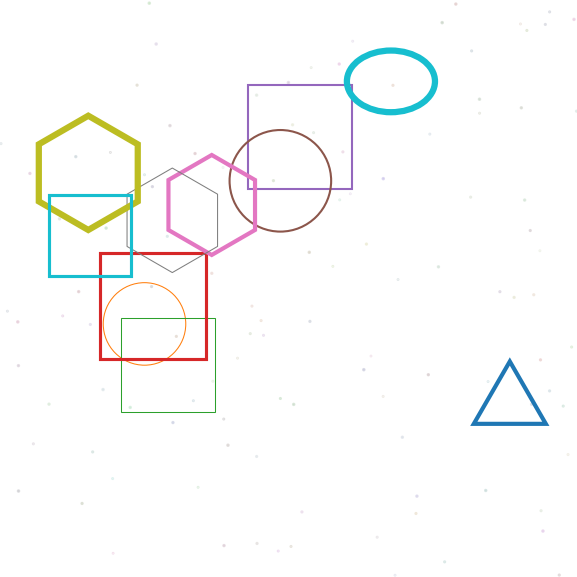[{"shape": "triangle", "thickness": 2, "radius": 0.36, "center": [0.883, 0.301]}, {"shape": "circle", "thickness": 0.5, "radius": 0.36, "center": [0.25, 0.438]}, {"shape": "square", "thickness": 0.5, "radius": 0.41, "center": [0.292, 0.367]}, {"shape": "square", "thickness": 1.5, "radius": 0.46, "center": [0.265, 0.47]}, {"shape": "square", "thickness": 1, "radius": 0.45, "center": [0.52, 0.762]}, {"shape": "circle", "thickness": 1, "radius": 0.44, "center": [0.485, 0.686]}, {"shape": "hexagon", "thickness": 2, "radius": 0.43, "center": [0.367, 0.644]}, {"shape": "hexagon", "thickness": 0.5, "radius": 0.45, "center": [0.298, 0.618]}, {"shape": "hexagon", "thickness": 3, "radius": 0.49, "center": [0.153, 0.7]}, {"shape": "oval", "thickness": 3, "radius": 0.38, "center": [0.677, 0.858]}, {"shape": "square", "thickness": 1.5, "radius": 0.35, "center": [0.156, 0.592]}]